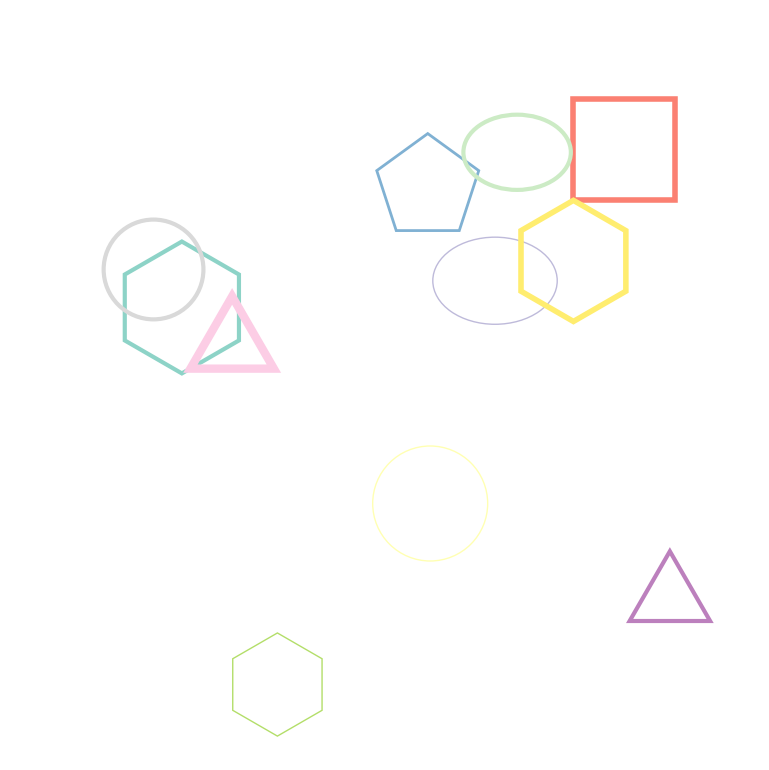[{"shape": "hexagon", "thickness": 1.5, "radius": 0.43, "center": [0.236, 0.601]}, {"shape": "circle", "thickness": 0.5, "radius": 0.37, "center": [0.559, 0.346]}, {"shape": "oval", "thickness": 0.5, "radius": 0.4, "center": [0.643, 0.635]}, {"shape": "square", "thickness": 2, "radius": 0.33, "center": [0.811, 0.806]}, {"shape": "pentagon", "thickness": 1, "radius": 0.35, "center": [0.556, 0.757]}, {"shape": "hexagon", "thickness": 0.5, "radius": 0.33, "center": [0.36, 0.111]}, {"shape": "triangle", "thickness": 3, "radius": 0.31, "center": [0.301, 0.553]}, {"shape": "circle", "thickness": 1.5, "radius": 0.32, "center": [0.199, 0.65]}, {"shape": "triangle", "thickness": 1.5, "radius": 0.3, "center": [0.87, 0.224]}, {"shape": "oval", "thickness": 1.5, "radius": 0.35, "center": [0.672, 0.802]}, {"shape": "hexagon", "thickness": 2, "radius": 0.39, "center": [0.745, 0.661]}]